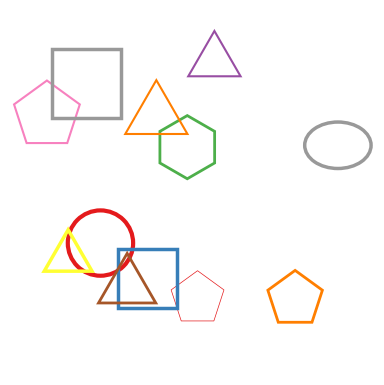[{"shape": "circle", "thickness": 3, "radius": 0.42, "center": [0.261, 0.369]}, {"shape": "pentagon", "thickness": 0.5, "radius": 0.36, "center": [0.513, 0.225]}, {"shape": "square", "thickness": 2.5, "radius": 0.38, "center": [0.384, 0.277]}, {"shape": "hexagon", "thickness": 2, "radius": 0.41, "center": [0.486, 0.618]}, {"shape": "triangle", "thickness": 1.5, "radius": 0.39, "center": [0.557, 0.841]}, {"shape": "triangle", "thickness": 1.5, "radius": 0.47, "center": [0.406, 0.699]}, {"shape": "pentagon", "thickness": 2, "radius": 0.37, "center": [0.767, 0.223]}, {"shape": "triangle", "thickness": 2.5, "radius": 0.36, "center": [0.177, 0.331]}, {"shape": "triangle", "thickness": 2, "radius": 0.43, "center": [0.33, 0.256]}, {"shape": "pentagon", "thickness": 1.5, "radius": 0.45, "center": [0.122, 0.701]}, {"shape": "oval", "thickness": 2.5, "radius": 0.43, "center": [0.878, 0.623]}, {"shape": "square", "thickness": 2.5, "radius": 0.45, "center": [0.225, 0.783]}]